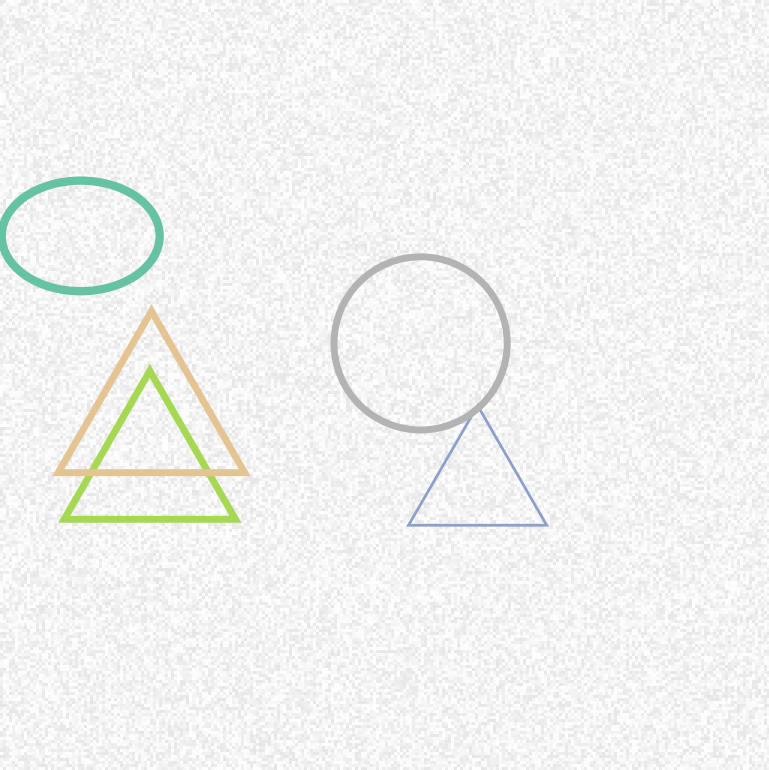[{"shape": "oval", "thickness": 3, "radius": 0.51, "center": [0.105, 0.694]}, {"shape": "triangle", "thickness": 1, "radius": 0.52, "center": [0.62, 0.37]}, {"shape": "triangle", "thickness": 2.5, "radius": 0.64, "center": [0.195, 0.39]}, {"shape": "triangle", "thickness": 2.5, "radius": 0.7, "center": [0.197, 0.456]}, {"shape": "circle", "thickness": 2.5, "radius": 0.56, "center": [0.546, 0.554]}]